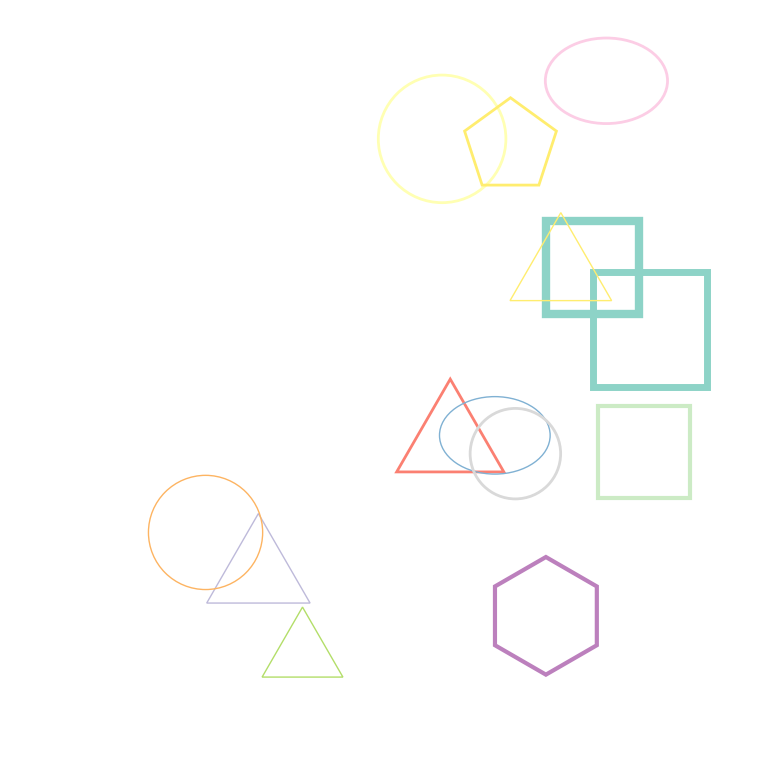[{"shape": "square", "thickness": 3, "radius": 0.3, "center": [0.77, 0.653]}, {"shape": "square", "thickness": 2.5, "radius": 0.37, "center": [0.844, 0.572]}, {"shape": "circle", "thickness": 1, "radius": 0.41, "center": [0.574, 0.82]}, {"shape": "triangle", "thickness": 0.5, "radius": 0.39, "center": [0.336, 0.256]}, {"shape": "triangle", "thickness": 1, "radius": 0.4, "center": [0.585, 0.427]}, {"shape": "oval", "thickness": 0.5, "radius": 0.36, "center": [0.643, 0.435]}, {"shape": "circle", "thickness": 0.5, "radius": 0.37, "center": [0.267, 0.309]}, {"shape": "triangle", "thickness": 0.5, "radius": 0.3, "center": [0.393, 0.151]}, {"shape": "oval", "thickness": 1, "radius": 0.4, "center": [0.788, 0.895]}, {"shape": "circle", "thickness": 1, "radius": 0.29, "center": [0.669, 0.411]}, {"shape": "hexagon", "thickness": 1.5, "radius": 0.38, "center": [0.709, 0.2]}, {"shape": "square", "thickness": 1.5, "radius": 0.3, "center": [0.836, 0.413]}, {"shape": "pentagon", "thickness": 1, "radius": 0.31, "center": [0.663, 0.81]}, {"shape": "triangle", "thickness": 0.5, "radius": 0.38, "center": [0.728, 0.648]}]